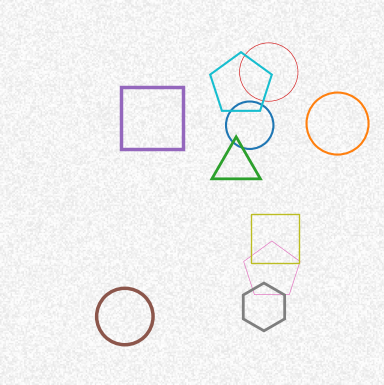[{"shape": "circle", "thickness": 1.5, "radius": 0.31, "center": [0.649, 0.675]}, {"shape": "circle", "thickness": 1.5, "radius": 0.4, "center": [0.877, 0.679]}, {"shape": "triangle", "thickness": 2, "radius": 0.36, "center": [0.613, 0.572]}, {"shape": "circle", "thickness": 0.5, "radius": 0.38, "center": [0.698, 0.813]}, {"shape": "square", "thickness": 2.5, "radius": 0.4, "center": [0.396, 0.694]}, {"shape": "circle", "thickness": 2.5, "radius": 0.37, "center": [0.324, 0.178]}, {"shape": "pentagon", "thickness": 0.5, "radius": 0.39, "center": [0.706, 0.297]}, {"shape": "hexagon", "thickness": 2, "radius": 0.31, "center": [0.686, 0.203]}, {"shape": "square", "thickness": 1, "radius": 0.32, "center": [0.714, 0.38]}, {"shape": "pentagon", "thickness": 1.5, "radius": 0.42, "center": [0.626, 0.78]}]